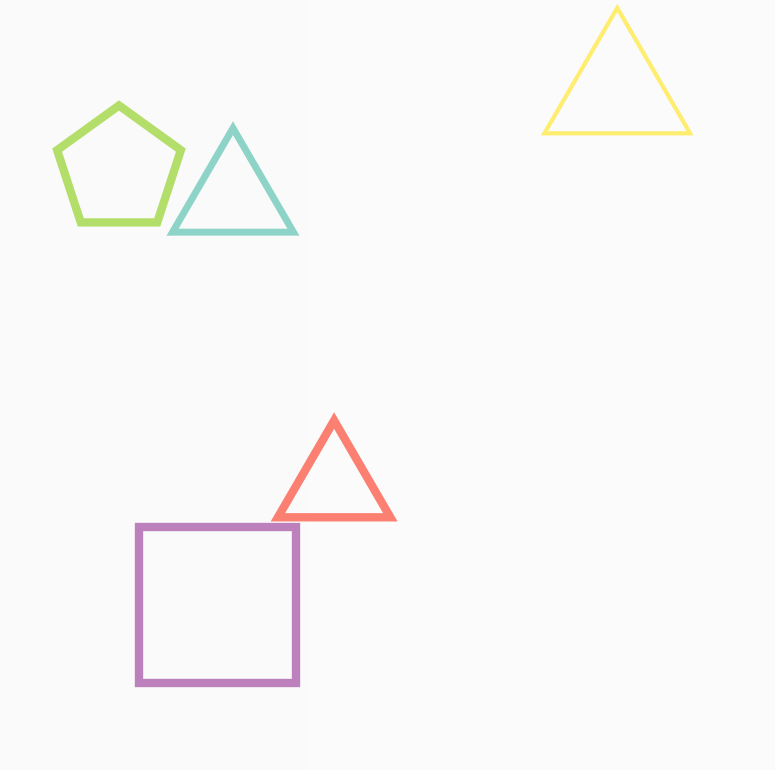[{"shape": "triangle", "thickness": 2.5, "radius": 0.45, "center": [0.301, 0.744]}, {"shape": "triangle", "thickness": 3, "radius": 0.42, "center": [0.431, 0.37]}, {"shape": "pentagon", "thickness": 3, "radius": 0.42, "center": [0.154, 0.779]}, {"shape": "square", "thickness": 3, "radius": 0.51, "center": [0.281, 0.214]}, {"shape": "triangle", "thickness": 1.5, "radius": 0.54, "center": [0.796, 0.881]}]